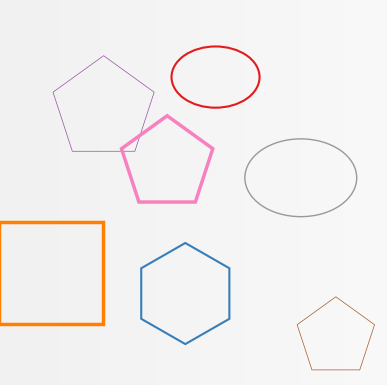[{"shape": "oval", "thickness": 1.5, "radius": 0.57, "center": [0.556, 0.8]}, {"shape": "hexagon", "thickness": 1.5, "radius": 0.66, "center": [0.478, 0.238]}, {"shape": "pentagon", "thickness": 0.5, "radius": 0.69, "center": [0.267, 0.718]}, {"shape": "square", "thickness": 2.5, "radius": 0.67, "center": [0.131, 0.291]}, {"shape": "pentagon", "thickness": 0.5, "radius": 0.53, "center": [0.867, 0.124]}, {"shape": "pentagon", "thickness": 2.5, "radius": 0.62, "center": [0.431, 0.575]}, {"shape": "oval", "thickness": 1, "radius": 0.72, "center": [0.776, 0.538]}]